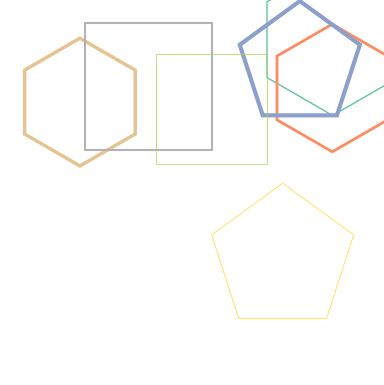[{"shape": "hexagon", "thickness": 1, "radius": 0.98, "center": [0.864, 0.897]}, {"shape": "hexagon", "thickness": 2, "radius": 0.83, "center": [0.863, 0.772]}, {"shape": "pentagon", "thickness": 3, "radius": 0.82, "center": [0.779, 0.833]}, {"shape": "square", "thickness": 0.5, "radius": 0.72, "center": [0.549, 0.716]}, {"shape": "pentagon", "thickness": 0.5, "radius": 0.97, "center": [0.734, 0.33]}, {"shape": "hexagon", "thickness": 2.5, "radius": 0.83, "center": [0.208, 0.735]}, {"shape": "square", "thickness": 1.5, "radius": 0.82, "center": [0.386, 0.774]}]